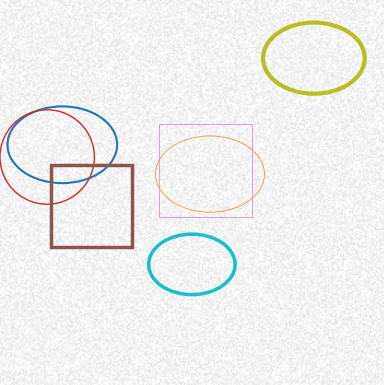[{"shape": "oval", "thickness": 1.5, "radius": 0.71, "center": [0.162, 0.624]}, {"shape": "oval", "thickness": 0.5, "radius": 0.71, "center": [0.545, 0.548]}, {"shape": "circle", "thickness": 1, "radius": 0.61, "center": [0.123, 0.592]}, {"shape": "square", "thickness": 2.5, "radius": 0.53, "center": [0.237, 0.465]}, {"shape": "square", "thickness": 0.5, "radius": 0.6, "center": [0.533, 0.556]}, {"shape": "oval", "thickness": 3, "radius": 0.66, "center": [0.815, 0.849]}, {"shape": "oval", "thickness": 2.5, "radius": 0.56, "center": [0.498, 0.313]}]